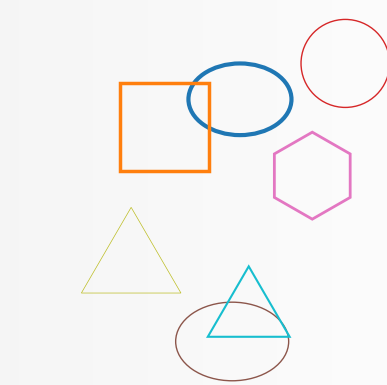[{"shape": "oval", "thickness": 3, "radius": 0.66, "center": [0.619, 0.742]}, {"shape": "square", "thickness": 2.5, "radius": 0.57, "center": [0.424, 0.671]}, {"shape": "circle", "thickness": 1, "radius": 0.57, "center": [0.891, 0.835]}, {"shape": "oval", "thickness": 1, "radius": 0.73, "center": [0.599, 0.113]}, {"shape": "hexagon", "thickness": 2, "radius": 0.56, "center": [0.806, 0.544]}, {"shape": "triangle", "thickness": 0.5, "radius": 0.74, "center": [0.338, 0.313]}, {"shape": "triangle", "thickness": 1.5, "radius": 0.61, "center": [0.642, 0.186]}]